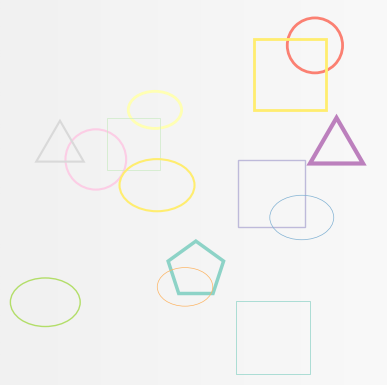[{"shape": "pentagon", "thickness": 2.5, "radius": 0.38, "center": [0.505, 0.299]}, {"shape": "square", "thickness": 0.5, "radius": 0.48, "center": [0.706, 0.123]}, {"shape": "oval", "thickness": 2, "radius": 0.34, "center": [0.4, 0.715]}, {"shape": "square", "thickness": 1, "radius": 0.43, "center": [0.7, 0.497]}, {"shape": "circle", "thickness": 2, "radius": 0.36, "center": [0.813, 0.882]}, {"shape": "oval", "thickness": 0.5, "radius": 0.41, "center": [0.779, 0.435]}, {"shape": "oval", "thickness": 0.5, "radius": 0.36, "center": [0.477, 0.255]}, {"shape": "oval", "thickness": 1, "radius": 0.45, "center": [0.117, 0.215]}, {"shape": "circle", "thickness": 1.5, "radius": 0.39, "center": [0.247, 0.586]}, {"shape": "triangle", "thickness": 1.5, "radius": 0.35, "center": [0.155, 0.616]}, {"shape": "triangle", "thickness": 3, "radius": 0.4, "center": [0.868, 0.615]}, {"shape": "square", "thickness": 0.5, "radius": 0.34, "center": [0.343, 0.626]}, {"shape": "oval", "thickness": 1.5, "radius": 0.48, "center": [0.405, 0.519]}, {"shape": "square", "thickness": 2, "radius": 0.46, "center": [0.749, 0.807]}]